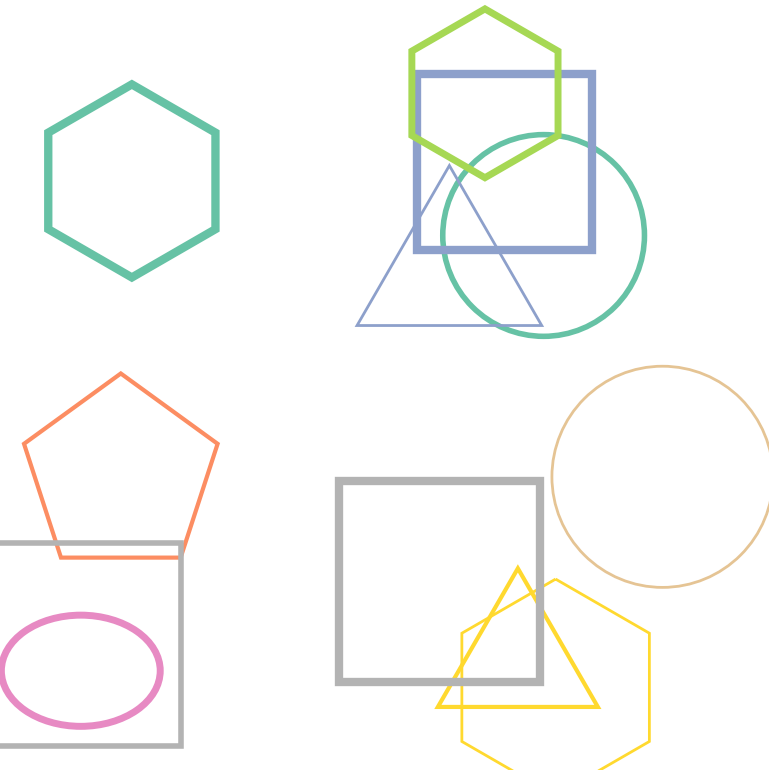[{"shape": "circle", "thickness": 2, "radius": 0.65, "center": [0.706, 0.694]}, {"shape": "hexagon", "thickness": 3, "radius": 0.63, "center": [0.171, 0.765]}, {"shape": "pentagon", "thickness": 1.5, "radius": 0.66, "center": [0.157, 0.383]}, {"shape": "square", "thickness": 3, "radius": 0.57, "center": [0.655, 0.789]}, {"shape": "triangle", "thickness": 1, "radius": 0.69, "center": [0.584, 0.646]}, {"shape": "oval", "thickness": 2.5, "radius": 0.52, "center": [0.105, 0.129]}, {"shape": "hexagon", "thickness": 2.5, "radius": 0.55, "center": [0.63, 0.879]}, {"shape": "hexagon", "thickness": 1, "radius": 0.7, "center": [0.722, 0.107]}, {"shape": "triangle", "thickness": 1.5, "radius": 0.6, "center": [0.673, 0.142]}, {"shape": "circle", "thickness": 1, "radius": 0.72, "center": [0.86, 0.381]}, {"shape": "square", "thickness": 3, "radius": 0.65, "center": [0.57, 0.244]}, {"shape": "square", "thickness": 2, "radius": 0.66, "center": [0.104, 0.163]}]